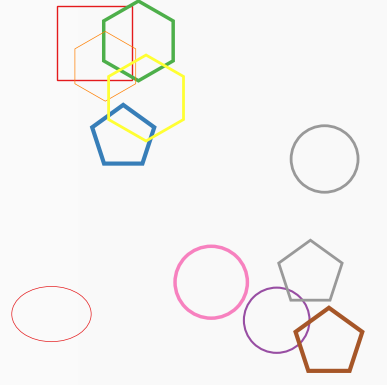[{"shape": "square", "thickness": 1, "radius": 0.48, "center": [0.244, 0.887]}, {"shape": "oval", "thickness": 0.5, "radius": 0.51, "center": [0.133, 0.184]}, {"shape": "pentagon", "thickness": 3, "radius": 0.42, "center": [0.318, 0.643]}, {"shape": "hexagon", "thickness": 2.5, "radius": 0.52, "center": [0.357, 0.894]}, {"shape": "circle", "thickness": 1.5, "radius": 0.42, "center": [0.714, 0.168]}, {"shape": "hexagon", "thickness": 0.5, "radius": 0.45, "center": [0.272, 0.828]}, {"shape": "hexagon", "thickness": 2, "radius": 0.56, "center": [0.377, 0.745]}, {"shape": "pentagon", "thickness": 3, "radius": 0.45, "center": [0.849, 0.11]}, {"shape": "circle", "thickness": 2.5, "radius": 0.47, "center": [0.545, 0.267]}, {"shape": "pentagon", "thickness": 2, "radius": 0.43, "center": [0.801, 0.29]}, {"shape": "circle", "thickness": 2, "radius": 0.43, "center": [0.838, 0.587]}]